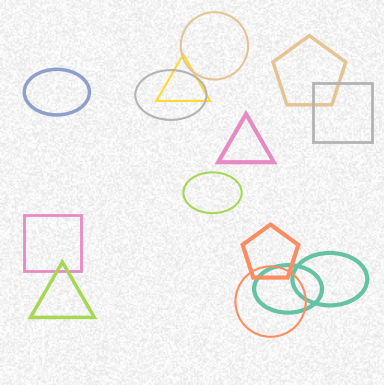[{"shape": "oval", "thickness": 3, "radius": 0.49, "center": [0.857, 0.275]}, {"shape": "oval", "thickness": 3, "radius": 0.44, "center": [0.748, 0.25]}, {"shape": "circle", "thickness": 1.5, "radius": 0.46, "center": [0.703, 0.217]}, {"shape": "pentagon", "thickness": 3, "radius": 0.38, "center": [0.703, 0.341]}, {"shape": "oval", "thickness": 2.5, "radius": 0.42, "center": [0.148, 0.761]}, {"shape": "triangle", "thickness": 3, "radius": 0.42, "center": [0.639, 0.62]}, {"shape": "square", "thickness": 2, "radius": 0.37, "center": [0.136, 0.369]}, {"shape": "oval", "thickness": 1.5, "radius": 0.38, "center": [0.552, 0.499]}, {"shape": "triangle", "thickness": 2.5, "radius": 0.48, "center": [0.162, 0.223]}, {"shape": "triangle", "thickness": 1.5, "radius": 0.4, "center": [0.476, 0.778]}, {"shape": "circle", "thickness": 1.5, "radius": 0.44, "center": [0.557, 0.881]}, {"shape": "pentagon", "thickness": 2.5, "radius": 0.5, "center": [0.804, 0.808]}, {"shape": "square", "thickness": 2, "radius": 0.38, "center": [0.89, 0.708]}, {"shape": "oval", "thickness": 1.5, "radius": 0.46, "center": [0.444, 0.753]}]